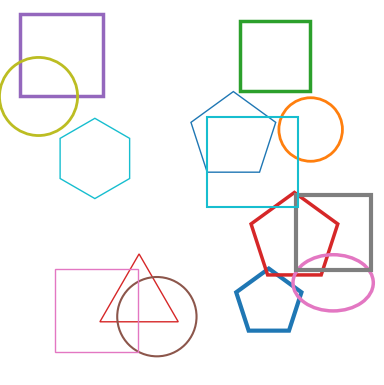[{"shape": "pentagon", "thickness": 3, "radius": 0.45, "center": [0.698, 0.213]}, {"shape": "pentagon", "thickness": 1, "radius": 0.58, "center": [0.606, 0.646]}, {"shape": "circle", "thickness": 2, "radius": 0.41, "center": [0.807, 0.664]}, {"shape": "square", "thickness": 2.5, "radius": 0.45, "center": [0.714, 0.855]}, {"shape": "pentagon", "thickness": 2.5, "radius": 0.59, "center": [0.765, 0.382]}, {"shape": "triangle", "thickness": 1, "radius": 0.59, "center": [0.361, 0.223]}, {"shape": "square", "thickness": 2.5, "radius": 0.53, "center": [0.16, 0.857]}, {"shape": "circle", "thickness": 1.5, "radius": 0.52, "center": [0.407, 0.177]}, {"shape": "oval", "thickness": 2.5, "radius": 0.52, "center": [0.865, 0.265]}, {"shape": "square", "thickness": 1, "radius": 0.54, "center": [0.252, 0.193]}, {"shape": "square", "thickness": 3, "radius": 0.49, "center": [0.866, 0.396]}, {"shape": "circle", "thickness": 2, "radius": 0.51, "center": [0.1, 0.749]}, {"shape": "square", "thickness": 1.5, "radius": 0.59, "center": [0.656, 0.579]}, {"shape": "hexagon", "thickness": 1, "radius": 0.52, "center": [0.246, 0.588]}]